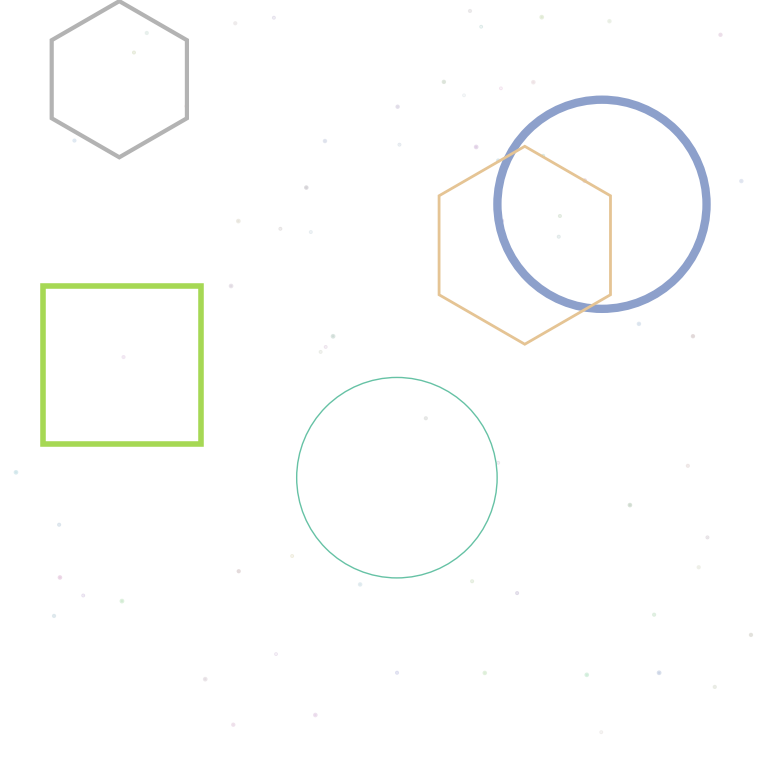[{"shape": "circle", "thickness": 0.5, "radius": 0.65, "center": [0.515, 0.38]}, {"shape": "circle", "thickness": 3, "radius": 0.68, "center": [0.782, 0.735]}, {"shape": "square", "thickness": 2, "radius": 0.51, "center": [0.159, 0.526]}, {"shape": "hexagon", "thickness": 1, "radius": 0.64, "center": [0.682, 0.681]}, {"shape": "hexagon", "thickness": 1.5, "radius": 0.51, "center": [0.155, 0.897]}]